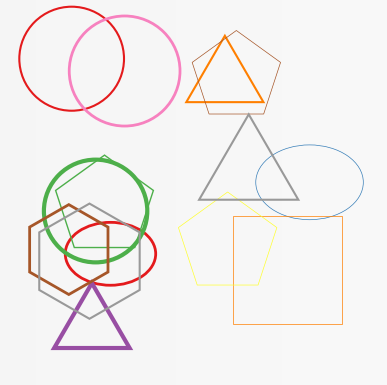[{"shape": "oval", "thickness": 2, "radius": 0.58, "center": [0.285, 0.341]}, {"shape": "circle", "thickness": 1.5, "radius": 0.68, "center": [0.185, 0.848]}, {"shape": "oval", "thickness": 0.5, "radius": 0.69, "center": [0.799, 0.526]}, {"shape": "circle", "thickness": 3, "radius": 0.67, "center": [0.247, 0.452]}, {"shape": "pentagon", "thickness": 1, "radius": 0.66, "center": [0.27, 0.464]}, {"shape": "triangle", "thickness": 3, "radius": 0.56, "center": [0.237, 0.152]}, {"shape": "triangle", "thickness": 1.5, "radius": 0.57, "center": [0.58, 0.792]}, {"shape": "square", "thickness": 0.5, "radius": 0.7, "center": [0.741, 0.299]}, {"shape": "pentagon", "thickness": 0.5, "radius": 0.67, "center": [0.587, 0.368]}, {"shape": "hexagon", "thickness": 2, "radius": 0.58, "center": [0.178, 0.352]}, {"shape": "pentagon", "thickness": 0.5, "radius": 0.6, "center": [0.61, 0.801]}, {"shape": "circle", "thickness": 2, "radius": 0.71, "center": [0.322, 0.816]}, {"shape": "hexagon", "thickness": 1.5, "radius": 0.75, "center": [0.231, 0.322]}, {"shape": "triangle", "thickness": 1.5, "radius": 0.74, "center": [0.642, 0.555]}]